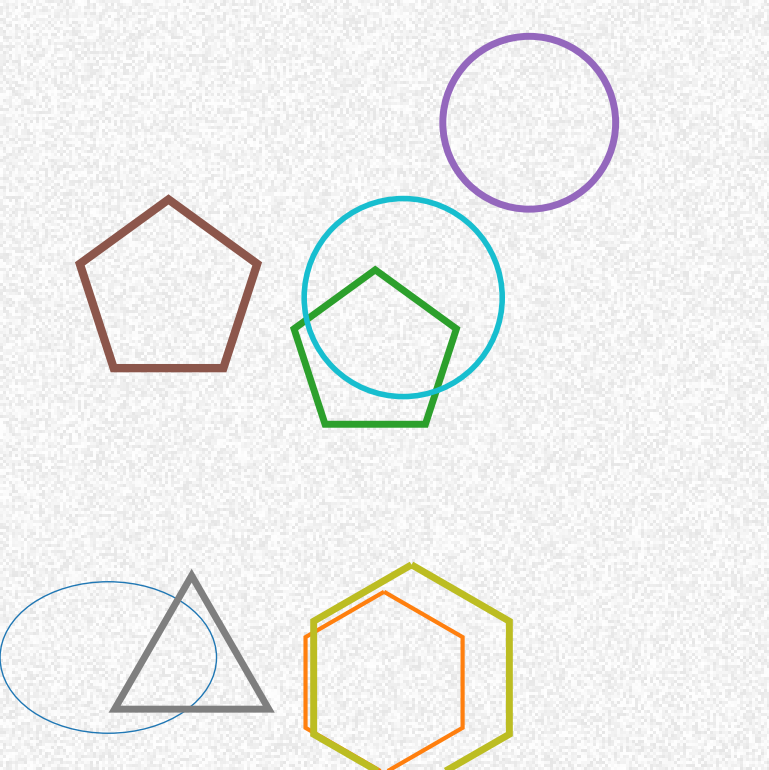[{"shape": "oval", "thickness": 0.5, "radius": 0.7, "center": [0.141, 0.146]}, {"shape": "hexagon", "thickness": 1.5, "radius": 0.59, "center": [0.499, 0.114]}, {"shape": "pentagon", "thickness": 2.5, "radius": 0.55, "center": [0.487, 0.539]}, {"shape": "circle", "thickness": 2.5, "radius": 0.56, "center": [0.687, 0.841]}, {"shape": "pentagon", "thickness": 3, "radius": 0.61, "center": [0.219, 0.62]}, {"shape": "triangle", "thickness": 2.5, "radius": 0.58, "center": [0.249, 0.137]}, {"shape": "hexagon", "thickness": 2.5, "radius": 0.73, "center": [0.534, 0.12]}, {"shape": "circle", "thickness": 2, "radius": 0.64, "center": [0.524, 0.614]}]